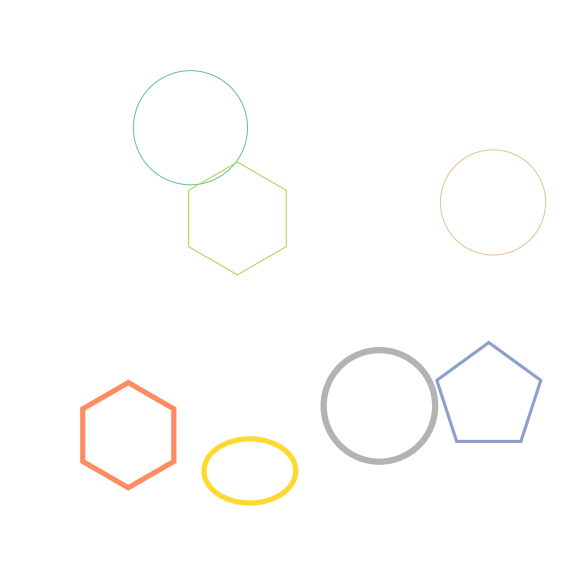[{"shape": "circle", "thickness": 0.5, "radius": 0.49, "center": [0.33, 0.778]}, {"shape": "hexagon", "thickness": 2.5, "radius": 0.46, "center": [0.222, 0.246]}, {"shape": "pentagon", "thickness": 1.5, "radius": 0.47, "center": [0.846, 0.311]}, {"shape": "hexagon", "thickness": 0.5, "radius": 0.49, "center": [0.411, 0.621]}, {"shape": "oval", "thickness": 2.5, "radius": 0.4, "center": [0.433, 0.184]}, {"shape": "circle", "thickness": 0.5, "radius": 0.46, "center": [0.854, 0.649]}, {"shape": "circle", "thickness": 3, "radius": 0.48, "center": [0.657, 0.296]}]